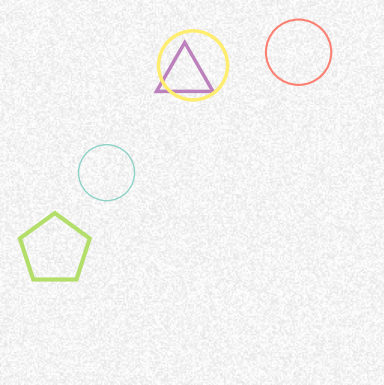[{"shape": "circle", "thickness": 1, "radius": 0.36, "center": [0.277, 0.552]}, {"shape": "circle", "thickness": 1.5, "radius": 0.42, "center": [0.776, 0.864]}, {"shape": "pentagon", "thickness": 3, "radius": 0.48, "center": [0.142, 0.351]}, {"shape": "triangle", "thickness": 2.5, "radius": 0.42, "center": [0.48, 0.805]}, {"shape": "circle", "thickness": 2.5, "radius": 0.45, "center": [0.501, 0.83]}]